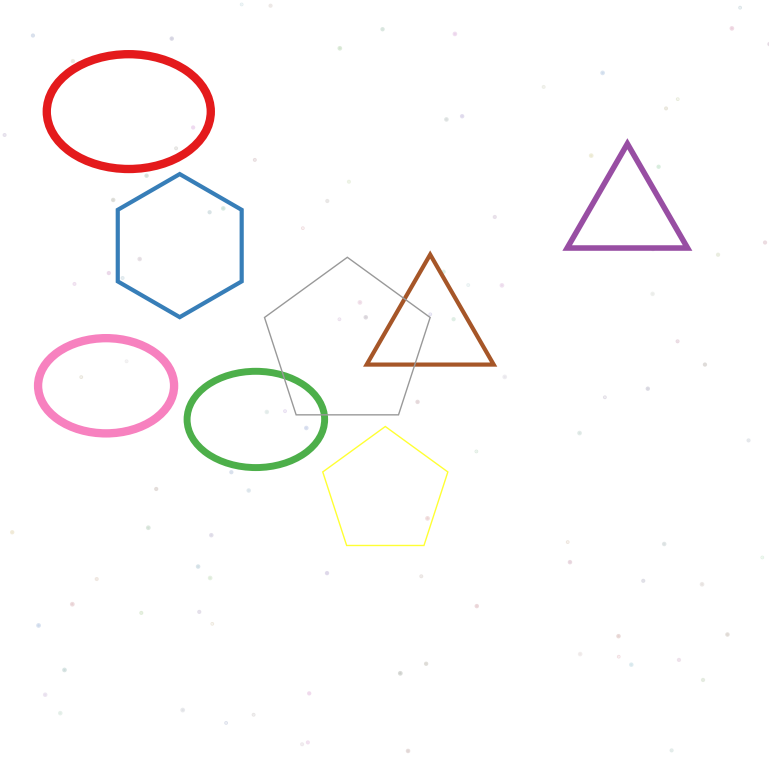[{"shape": "oval", "thickness": 3, "radius": 0.53, "center": [0.167, 0.855]}, {"shape": "hexagon", "thickness": 1.5, "radius": 0.46, "center": [0.233, 0.681]}, {"shape": "oval", "thickness": 2.5, "radius": 0.45, "center": [0.332, 0.455]}, {"shape": "triangle", "thickness": 2, "radius": 0.45, "center": [0.815, 0.723]}, {"shape": "pentagon", "thickness": 0.5, "radius": 0.43, "center": [0.5, 0.361]}, {"shape": "triangle", "thickness": 1.5, "radius": 0.48, "center": [0.559, 0.574]}, {"shape": "oval", "thickness": 3, "radius": 0.44, "center": [0.138, 0.499]}, {"shape": "pentagon", "thickness": 0.5, "radius": 0.57, "center": [0.451, 0.553]}]